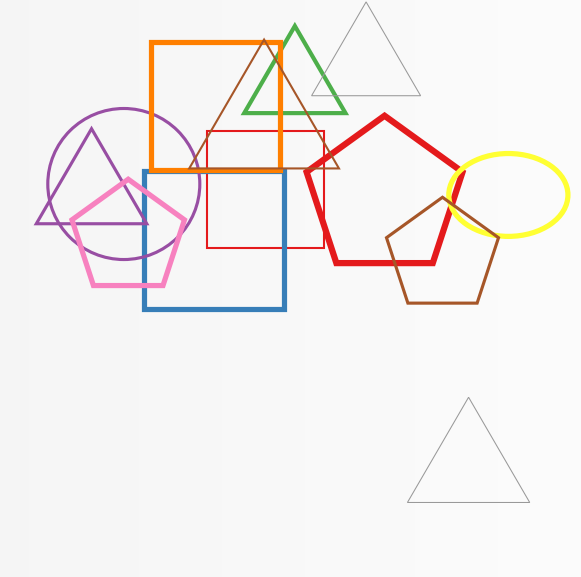[{"shape": "pentagon", "thickness": 3, "radius": 0.71, "center": [0.662, 0.658]}, {"shape": "square", "thickness": 1, "radius": 0.5, "center": [0.457, 0.671]}, {"shape": "square", "thickness": 2.5, "radius": 0.6, "center": [0.368, 0.584]}, {"shape": "triangle", "thickness": 2, "radius": 0.5, "center": [0.507, 0.854]}, {"shape": "triangle", "thickness": 1.5, "radius": 0.55, "center": [0.157, 0.667]}, {"shape": "circle", "thickness": 1.5, "radius": 0.65, "center": [0.213, 0.68]}, {"shape": "square", "thickness": 2.5, "radius": 0.55, "center": [0.371, 0.816]}, {"shape": "oval", "thickness": 2.5, "radius": 0.51, "center": [0.875, 0.662]}, {"shape": "triangle", "thickness": 1, "radius": 0.74, "center": [0.454, 0.782]}, {"shape": "pentagon", "thickness": 1.5, "radius": 0.51, "center": [0.761, 0.556]}, {"shape": "pentagon", "thickness": 2.5, "radius": 0.51, "center": [0.221, 0.587]}, {"shape": "triangle", "thickness": 0.5, "radius": 0.61, "center": [0.806, 0.19]}, {"shape": "triangle", "thickness": 0.5, "radius": 0.54, "center": [0.63, 0.888]}]